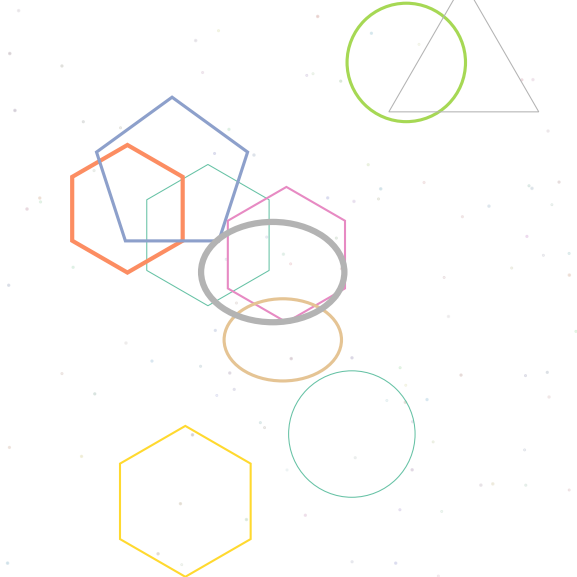[{"shape": "circle", "thickness": 0.5, "radius": 0.55, "center": [0.609, 0.248]}, {"shape": "hexagon", "thickness": 0.5, "radius": 0.61, "center": [0.36, 0.592]}, {"shape": "hexagon", "thickness": 2, "radius": 0.55, "center": [0.221, 0.638]}, {"shape": "pentagon", "thickness": 1.5, "radius": 0.69, "center": [0.298, 0.693]}, {"shape": "hexagon", "thickness": 1, "radius": 0.59, "center": [0.496, 0.558]}, {"shape": "circle", "thickness": 1.5, "radius": 0.51, "center": [0.704, 0.891]}, {"shape": "hexagon", "thickness": 1, "radius": 0.65, "center": [0.321, 0.131]}, {"shape": "oval", "thickness": 1.5, "radius": 0.51, "center": [0.49, 0.411]}, {"shape": "triangle", "thickness": 0.5, "radius": 0.75, "center": [0.803, 0.88]}, {"shape": "oval", "thickness": 3, "radius": 0.62, "center": [0.472, 0.528]}]